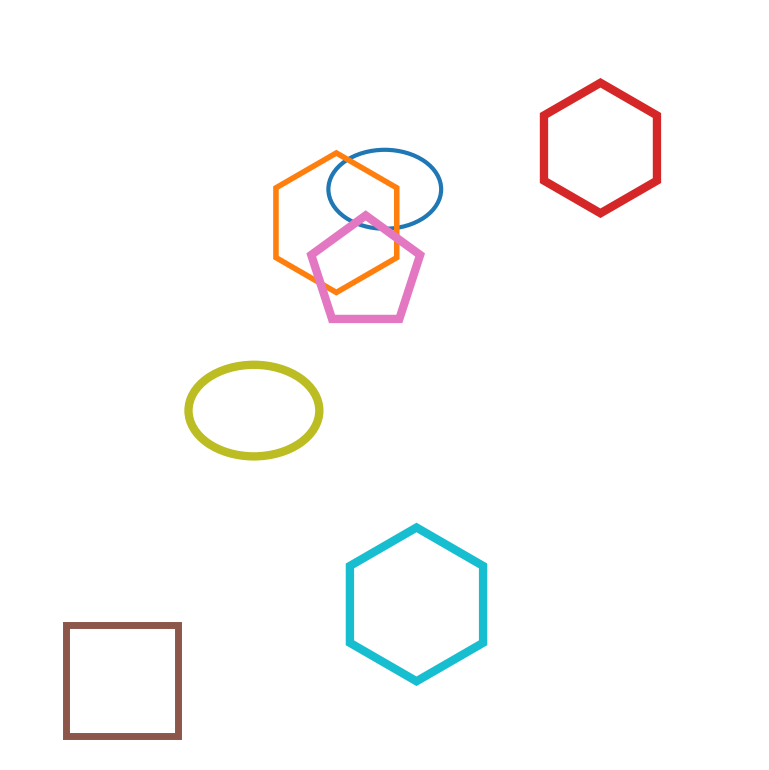[{"shape": "oval", "thickness": 1.5, "radius": 0.37, "center": [0.5, 0.754]}, {"shape": "hexagon", "thickness": 2, "radius": 0.45, "center": [0.437, 0.711]}, {"shape": "hexagon", "thickness": 3, "radius": 0.42, "center": [0.78, 0.808]}, {"shape": "square", "thickness": 2.5, "radius": 0.36, "center": [0.158, 0.116]}, {"shape": "pentagon", "thickness": 3, "radius": 0.37, "center": [0.475, 0.646]}, {"shape": "oval", "thickness": 3, "radius": 0.42, "center": [0.33, 0.467]}, {"shape": "hexagon", "thickness": 3, "radius": 0.5, "center": [0.541, 0.215]}]